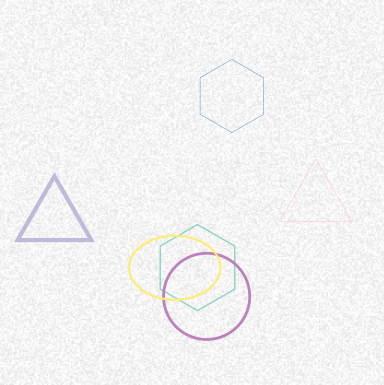[{"shape": "hexagon", "thickness": 1, "radius": 0.56, "center": [0.513, 0.305]}, {"shape": "triangle", "thickness": 3, "radius": 0.55, "center": [0.141, 0.432]}, {"shape": "hexagon", "thickness": 0.5, "radius": 0.48, "center": [0.602, 0.751]}, {"shape": "triangle", "thickness": 0.5, "radius": 0.54, "center": [0.82, 0.479]}, {"shape": "circle", "thickness": 2, "radius": 0.56, "center": [0.537, 0.23]}, {"shape": "oval", "thickness": 1.5, "radius": 0.59, "center": [0.454, 0.305]}]